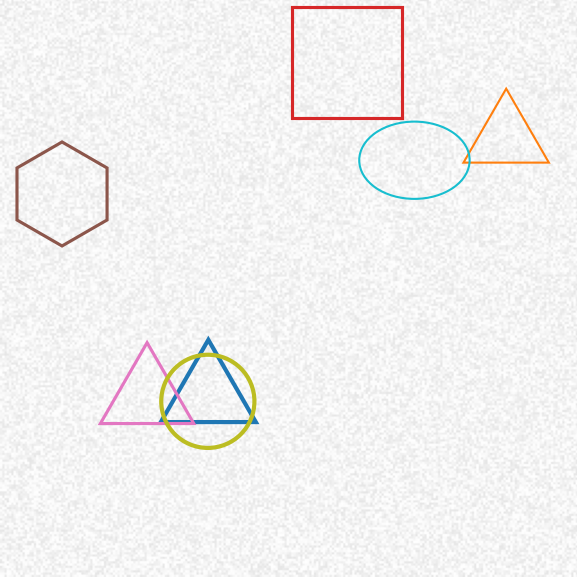[{"shape": "triangle", "thickness": 2, "radius": 0.47, "center": [0.361, 0.316]}, {"shape": "triangle", "thickness": 1, "radius": 0.43, "center": [0.877, 0.76]}, {"shape": "square", "thickness": 1.5, "radius": 0.48, "center": [0.601, 0.891]}, {"shape": "hexagon", "thickness": 1.5, "radius": 0.45, "center": [0.107, 0.663]}, {"shape": "triangle", "thickness": 1.5, "radius": 0.47, "center": [0.255, 0.312]}, {"shape": "circle", "thickness": 2, "radius": 0.4, "center": [0.36, 0.304]}, {"shape": "oval", "thickness": 1, "radius": 0.48, "center": [0.718, 0.722]}]